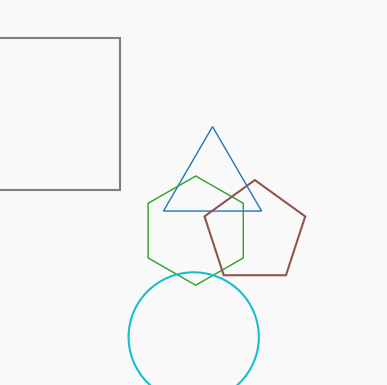[{"shape": "triangle", "thickness": 1, "radius": 0.73, "center": [0.548, 0.525]}, {"shape": "hexagon", "thickness": 1, "radius": 0.71, "center": [0.505, 0.401]}, {"shape": "pentagon", "thickness": 1.5, "radius": 0.68, "center": [0.658, 0.396]}, {"shape": "square", "thickness": 1.5, "radius": 0.99, "center": [0.113, 0.703]}, {"shape": "circle", "thickness": 1.5, "radius": 0.84, "center": [0.5, 0.125]}]